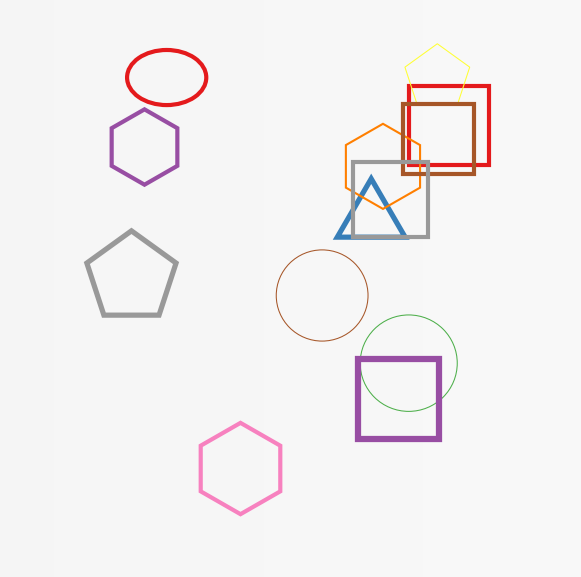[{"shape": "square", "thickness": 2, "radius": 0.34, "center": [0.773, 0.781]}, {"shape": "oval", "thickness": 2, "radius": 0.34, "center": [0.287, 0.865]}, {"shape": "triangle", "thickness": 2.5, "radius": 0.34, "center": [0.639, 0.622]}, {"shape": "circle", "thickness": 0.5, "radius": 0.42, "center": [0.703, 0.37]}, {"shape": "hexagon", "thickness": 2, "radius": 0.33, "center": [0.249, 0.745]}, {"shape": "square", "thickness": 3, "radius": 0.35, "center": [0.685, 0.308]}, {"shape": "hexagon", "thickness": 1, "radius": 0.37, "center": [0.659, 0.711]}, {"shape": "pentagon", "thickness": 0.5, "radius": 0.29, "center": [0.752, 0.865]}, {"shape": "circle", "thickness": 0.5, "radius": 0.39, "center": [0.554, 0.487]}, {"shape": "square", "thickness": 2, "radius": 0.31, "center": [0.755, 0.758]}, {"shape": "hexagon", "thickness": 2, "radius": 0.4, "center": [0.414, 0.188]}, {"shape": "pentagon", "thickness": 2.5, "radius": 0.4, "center": [0.226, 0.519]}, {"shape": "square", "thickness": 2, "radius": 0.33, "center": [0.672, 0.653]}]